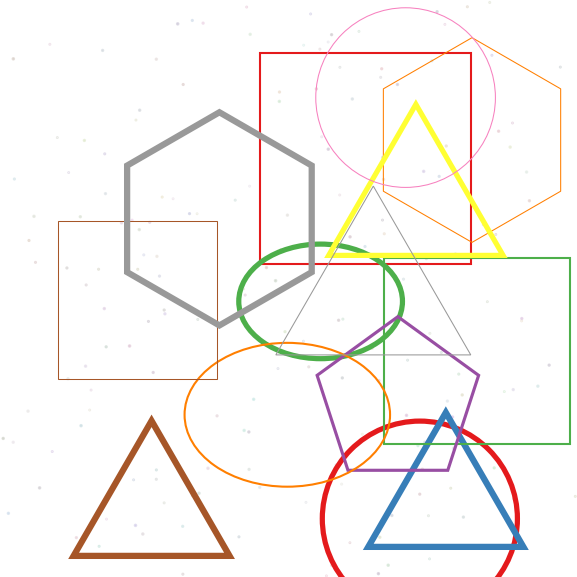[{"shape": "square", "thickness": 1, "radius": 0.91, "center": [0.632, 0.724]}, {"shape": "circle", "thickness": 2.5, "radius": 0.84, "center": [0.727, 0.101]}, {"shape": "triangle", "thickness": 3, "radius": 0.78, "center": [0.772, 0.13]}, {"shape": "square", "thickness": 1, "radius": 0.81, "center": [0.826, 0.391]}, {"shape": "oval", "thickness": 2.5, "radius": 0.71, "center": [0.555, 0.477]}, {"shape": "pentagon", "thickness": 1.5, "radius": 0.74, "center": [0.689, 0.304]}, {"shape": "oval", "thickness": 1, "radius": 0.89, "center": [0.498, 0.281]}, {"shape": "hexagon", "thickness": 0.5, "radius": 0.89, "center": [0.817, 0.757]}, {"shape": "triangle", "thickness": 2.5, "radius": 0.87, "center": [0.72, 0.644]}, {"shape": "triangle", "thickness": 3, "radius": 0.78, "center": [0.262, 0.115]}, {"shape": "square", "thickness": 0.5, "radius": 0.69, "center": [0.238, 0.48]}, {"shape": "circle", "thickness": 0.5, "radius": 0.78, "center": [0.702, 0.83]}, {"shape": "triangle", "thickness": 0.5, "radius": 0.97, "center": [0.646, 0.482]}, {"shape": "hexagon", "thickness": 3, "radius": 0.92, "center": [0.38, 0.62]}]